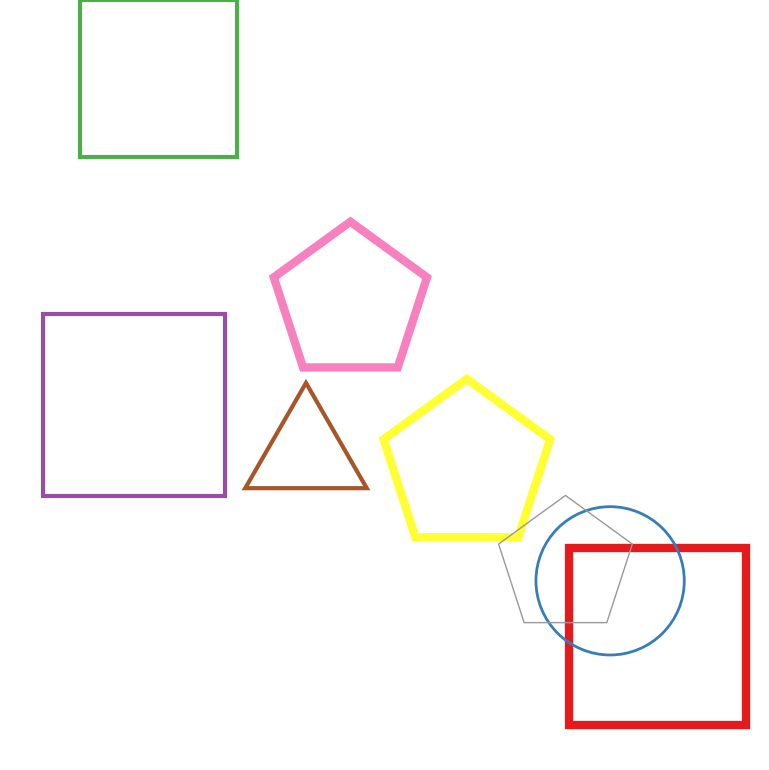[{"shape": "square", "thickness": 3, "radius": 0.57, "center": [0.854, 0.173]}, {"shape": "circle", "thickness": 1, "radius": 0.48, "center": [0.792, 0.246]}, {"shape": "square", "thickness": 1.5, "radius": 0.51, "center": [0.206, 0.898]}, {"shape": "square", "thickness": 1.5, "radius": 0.59, "center": [0.174, 0.474]}, {"shape": "pentagon", "thickness": 3, "radius": 0.57, "center": [0.606, 0.394]}, {"shape": "triangle", "thickness": 1.5, "radius": 0.46, "center": [0.397, 0.412]}, {"shape": "pentagon", "thickness": 3, "radius": 0.52, "center": [0.455, 0.607]}, {"shape": "pentagon", "thickness": 0.5, "radius": 0.46, "center": [0.734, 0.265]}]